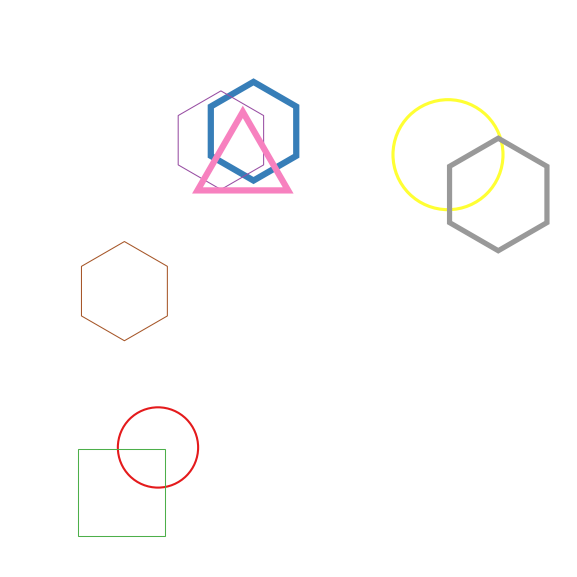[{"shape": "circle", "thickness": 1, "radius": 0.35, "center": [0.274, 0.224]}, {"shape": "hexagon", "thickness": 3, "radius": 0.43, "center": [0.439, 0.772]}, {"shape": "square", "thickness": 0.5, "radius": 0.38, "center": [0.21, 0.146]}, {"shape": "hexagon", "thickness": 0.5, "radius": 0.43, "center": [0.383, 0.756]}, {"shape": "circle", "thickness": 1.5, "radius": 0.48, "center": [0.776, 0.731]}, {"shape": "hexagon", "thickness": 0.5, "radius": 0.43, "center": [0.215, 0.495]}, {"shape": "triangle", "thickness": 3, "radius": 0.45, "center": [0.42, 0.715]}, {"shape": "hexagon", "thickness": 2.5, "radius": 0.49, "center": [0.863, 0.662]}]